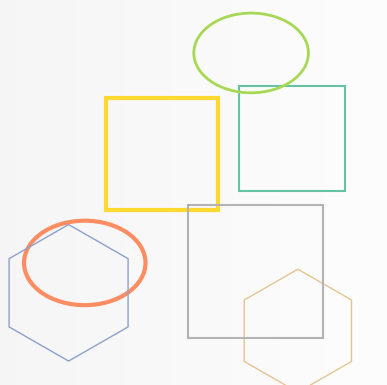[{"shape": "square", "thickness": 1.5, "radius": 0.68, "center": [0.753, 0.64]}, {"shape": "oval", "thickness": 3, "radius": 0.78, "center": [0.219, 0.317]}, {"shape": "hexagon", "thickness": 1, "radius": 0.89, "center": [0.177, 0.239]}, {"shape": "oval", "thickness": 2, "radius": 0.74, "center": [0.648, 0.862]}, {"shape": "square", "thickness": 3, "radius": 0.73, "center": [0.418, 0.6]}, {"shape": "hexagon", "thickness": 1, "radius": 0.8, "center": [0.769, 0.141]}, {"shape": "square", "thickness": 1.5, "radius": 0.87, "center": [0.659, 0.295]}]